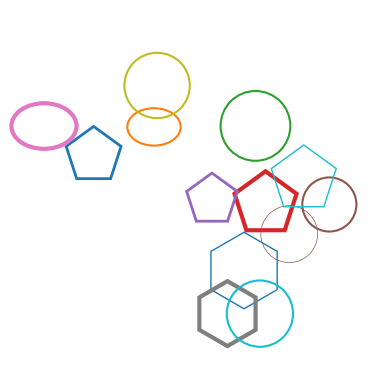[{"shape": "hexagon", "thickness": 1, "radius": 0.5, "center": [0.634, 0.297]}, {"shape": "pentagon", "thickness": 2, "radius": 0.38, "center": [0.243, 0.597]}, {"shape": "oval", "thickness": 1.5, "radius": 0.35, "center": [0.4, 0.67]}, {"shape": "circle", "thickness": 1.5, "radius": 0.45, "center": [0.664, 0.673]}, {"shape": "pentagon", "thickness": 3, "radius": 0.42, "center": [0.69, 0.47]}, {"shape": "pentagon", "thickness": 2, "radius": 0.35, "center": [0.551, 0.481]}, {"shape": "circle", "thickness": 0.5, "radius": 0.37, "center": [0.751, 0.392]}, {"shape": "circle", "thickness": 1.5, "radius": 0.35, "center": [0.855, 0.469]}, {"shape": "oval", "thickness": 3, "radius": 0.42, "center": [0.114, 0.673]}, {"shape": "hexagon", "thickness": 3, "radius": 0.42, "center": [0.591, 0.185]}, {"shape": "circle", "thickness": 1.5, "radius": 0.42, "center": [0.408, 0.778]}, {"shape": "circle", "thickness": 1.5, "radius": 0.43, "center": [0.675, 0.185]}, {"shape": "pentagon", "thickness": 1, "radius": 0.44, "center": [0.789, 0.535]}]